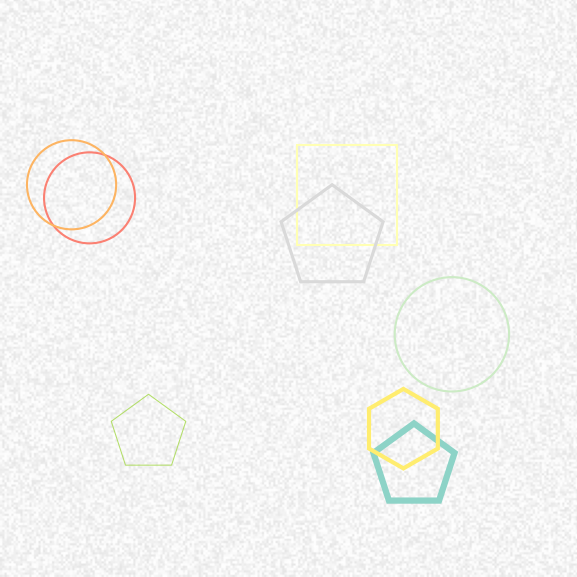[{"shape": "pentagon", "thickness": 3, "radius": 0.37, "center": [0.717, 0.192]}, {"shape": "square", "thickness": 1, "radius": 0.43, "center": [0.601, 0.662]}, {"shape": "circle", "thickness": 1, "radius": 0.39, "center": [0.155, 0.657]}, {"shape": "circle", "thickness": 1, "radius": 0.39, "center": [0.124, 0.679]}, {"shape": "pentagon", "thickness": 0.5, "radius": 0.34, "center": [0.257, 0.249]}, {"shape": "pentagon", "thickness": 1.5, "radius": 0.46, "center": [0.575, 0.586]}, {"shape": "circle", "thickness": 1, "radius": 0.49, "center": [0.783, 0.42]}, {"shape": "hexagon", "thickness": 2, "radius": 0.34, "center": [0.699, 0.257]}]